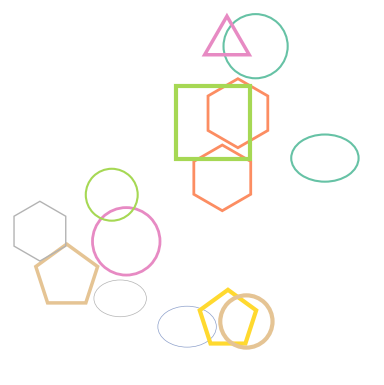[{"shape": "circle", "thickness": 1.5, "radius": 0.42, "center": [0.664, 0.88]}, {"shape": "oval", "thickness": 1.5, "radius": 0.44, "center": [0.844, 0.589]}, {"shape": "hexagon", "thickness": 2, "radius": 0.43, "center": [0.577, 0.538]}, {"shape": "hexagon", "thickness": 2, "radius": 0.45, "center": [0.618, 0.706]}, {"shape": "oval", "thickness": 0.5, "radius": 0.38, "center": [0.486, 0.151]}, {"shape": "triangle", "thickness": 2.5, "radius": 0.33, "center": [0.589, 0.891]}, {"shape": "circle", "thickness": 2, "radius": 0.44, "center": [0.328, 0.373]}, {"shape": "square", "thickness": 3, "radius": 0.48, "center": [0.553, 0.682]}, {"shape": "circle", "thickness": 1.5, "radius": 0.34, "center": [0.29, 0.494]}, {"shape": "pentagon", "thickness": 3, "radius": 0.39, "center": [0.592, 0.17]}, {"shape": "pentagon", "thickness": 2.5, "radius": 0.42, "center": [0.173, 0.282]}, {"shape": "circle", "thickness": 3, "radius": 0.34, "center": [0.64, 0.165]}, {"shape": "oval", "thickness": 0.5, "radius": 0.34, "center": [0.312, 0.225]}, {"shape": "hexagon", "thickness": 1, "radius": 0.39, "center": [0.104, 0.4]}]